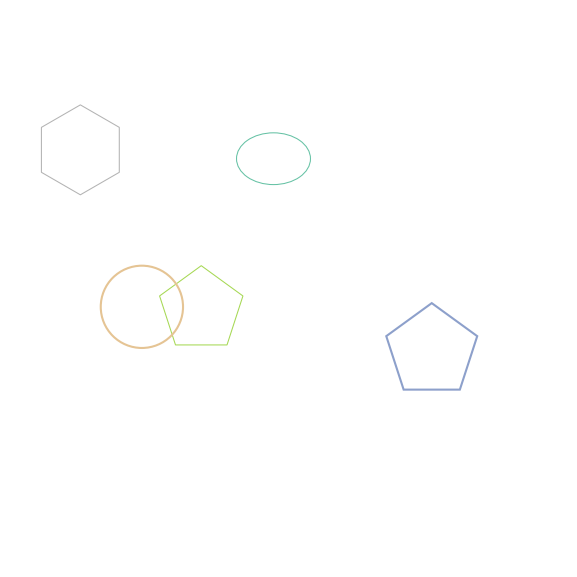[{"shape": "oval", "thickness": 0.5, "radius": 0.32, "center": [0.474, 0.724]}, {"shape": "pentagon", "thickness": 1, "radius": 0.41, "center": [0.748, 0.391]}, {"shape": "pentagon", "thickness": 0.5, "radius": 0.38, "center": [0.348, 0.463]}, {"shape": "circle", "thickness": 1, "radius": 0.36, "center": [0.246, 0.468]}, {"shape": "hexagon", "thickness": 0.5, "radius": 0.39, "center": [0.139, 0.74]}]